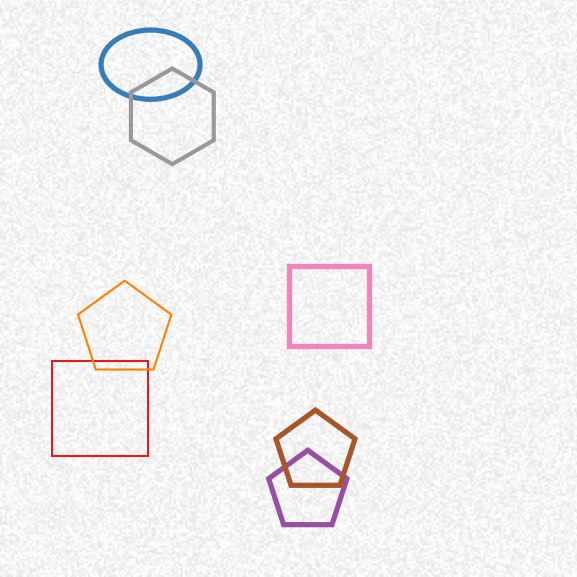[{"shape": "square", "thickness": 1, "radius": 0.41, "center": [0.173, 0.292]}, {"shape": "oval", "thickness": 2.5, "radius": 0.43, "center": [0.261, 0.887]}, {"shape": "pentagon", "thickness": 2.5, "radius": 0.36, "center": [0.533, 0.148]}, {"shape": "pentagon", "thickness": 1, "radius": 0.43, "center": [0.216, 0.428]}, {"shape": "pentagon", "thickness": 2.5, "radius": 0.36, "center": [0.546, 0.217]}, {"shape": "square", "thickness": 2.5, "radius": 0.35, "center": [0.57, 0.47]}, {"shape": "hexagon", "thickness": 2, "radius": 0.41, "center": [0.298, 0.798]}]